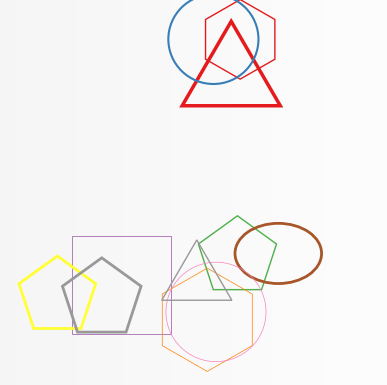[{"shape": "triangle", "thickness": 2.5, "radius": 0.73, "center": [0.597, 0.798]}, {"shape": "hexagon", "thickness": 1, "radius": 0.52, "center": [0.62, 0.898]}, {"shape": "circle", "thickness": 1.5, "radius": 0.58, "center": [0.551, 0.898]}, {"shape": "pentagon", "thickness": 1, "radius": 0.53, "center": [0.613, 0.333]}, {"shape": "square", "thickness": 0.5, "radius": 0.64, "center": [0.314, 0.26]}, {"shape": "hexagon", "thickness": 0.5, "radius": 0.67, "center": [0.535, 0.169]}, {"shape": "pentagon", "thickness": 2, "radius": 0.52, "center": [0.148, 0.231]}, {"shape": "oval", "thickness": 2, "radius": 0.56, "center": [0.718, 0.342]}, {"shape": "circle", "thickness": 0.5, "radius": 0.65, "center": [0.557, 0.19]}, {"shape": "triangle", "thickness": 1, "radius": 0.52, "center": [0.508, 0.272]}, {"shape": "pentagon", "thickness": 2, "radius": 0.53, "center": [0.263, 0.224]}]